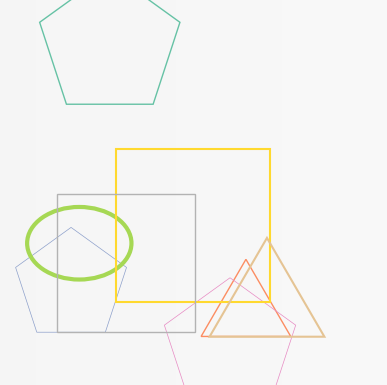[{"shape": "pentagon", "thickness": 1, "radius": 0.95, "center": [0.283, 0.883]}, {"shape": "triangle", "thickness": 1, "radius": 0.67, "center": [0.635, 0.193]}, {"shape": "pentagon", "thickness": 0.5, "radius": 0.75, "center": [0.183, 0.259]}, {"shape": "pentagon", "thickness": 0.5, "radius": 0.89, "center": [0.594, 0.1]}, {"shape": "oval", "thickness": 3, "radius": 0.67, "center": [0.205, 0.368]}, {"shape": "square", "thickness": 1.5, "radius": 0.99, "center": [0.497, 0.414]}, {"shape": "triangle", "thickness": 1.5, "radius": 0.86, "center": [0.689, 0.211]}, {"shape": "square", "thickness": 1, "radius": 0.89, "center": [0.326, 0.317]}]